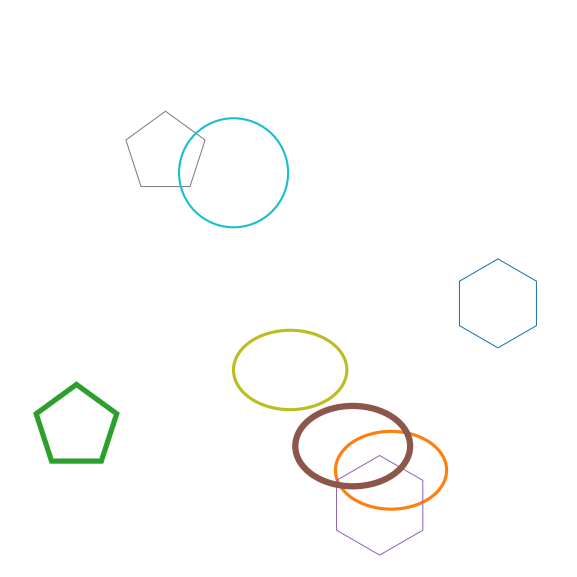[{"shape": "hexagon", "thickness": 0.5, "radius": 0.38, "center": [0.862, 0.474]}, {"shape": "oval", "thickness": 1.5, "radius": 0.48, "center": [0.677, 0.185]}, {"shape": "pentagon", "thickness": 2.5, "radius": 0.37, "center": [0.132, 0.26]}, {"shape": "hexagon", "thickness": 0.5, "radius": 0.43, "center": [0.657, 0.124]}, {"shape": "oval", "thickness": 3, "radius": 0.5, "center": [0.611, 0.227]}, {"shape": "pentagon", "thickness": 0.5, "radius": 0.36, "center": [0.287, 0.734]}, {"shape": "oval", "thickness": 1.5, "radius": 0.49, "center": [0.502, 0.358]}, {"shape": "circle", "thickness": 1, "radius": 0.47, "center": [0.404, 0.7]}]